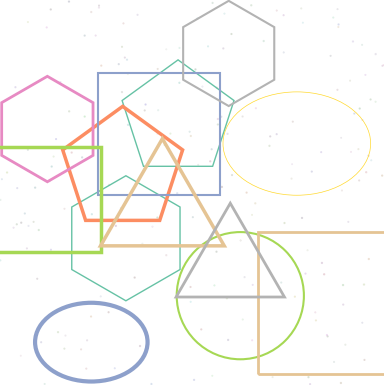[{"shape": "pentagon", "thickness": 1, "radius": 0.76, "center": [0.462, 0.692]}, {"shape": "hexagon", "thickness": 1, "radius": 0.81, "center": [0.327, 0.381]}, {"shape": "pentagon", "thickness": 2.5, "radius": 0.82, "center": [0.319, 0.56]}, {"shape": "square", "thickness": 1.5, "radius": 0.79, "center": [0.412, 0.651]}, {"shape": "oval", "thickness": 3, "radius": 0.73, "center": [0.237, 0.111]}, {"shape": "hexagon", "thickness": 2, "radius": 0.68, "center": [0.123, 0.665]}, {"shape": "square", "thickness": 2.5, "radius": 0.68, "center": [0.126, 0.482]}, {"shape": "circle", "thickness": 1.5, "radius": 0.83, "center": [0.624, 0.232]}, {"shape": "oval", "thickness": 0.5, "radius": 0.96, "center": [0.771, 0.627]}, {"shape": "square", "thickness": 2, "radius": 0.93, "center": [0.856, 0.213]}, {"shape": "triangle", "thickness": 2.5, "radius": 0.93, "center": [0.422, 0.454]}, {"shape": "triangle", "thickness": 2, "radius": 0.81, "center": [0.598, 0.31]}, {"shape": "hexagon", "thickness": 1.5, "radius": 0.68, "center": [0.594, 0.861]}]